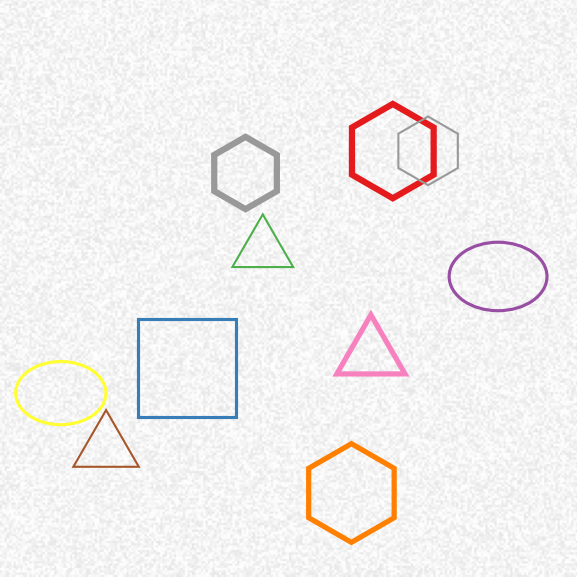[{"shape": "hexagon", "thickness": 3, "radius": 0.41, "center": [0.68, 0.737]}, {"shape": "square", "thickness": 1.5, "radius": 0.42, "center": [0.323, 0.361]}, {"shape": "triangle", "thickness": 1, "radius": 0.3, "center": [0.455, 0.567]}, {"shape": "oval", "thickness": 1.5, "radius": 0.42, "center": [0.862, 0.52]}, {"shape": "hexagon", "thickness": 2.5, "radius": 0.43, "center": [0.609, 0.145]}, {"shape": "oval", "thickness": 1.5, "radius": 0.39, "center": [0.105, 0.318]}, {"shape": "triangle", "thickness": 1, "radius": 0.33, "center": [0.184, 0.224]}, {"shape": "triangle", "thickness": 2.5, "radius": 0.34, "center": [0.642, 0.386]}, {"shape": "hexagon", "thickness": 3, "radius": 0.31, "center": [0.425, 0.7]}, {"shape": "hexagon", "thickness": 1, "radius": 0.3, "center": [0.741, 0.738]}]